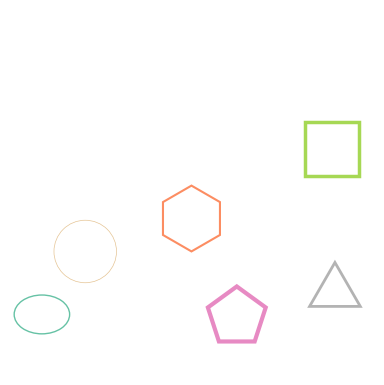[{"shape": "oval", "thickness": 1, "radius": 0.36, "center": [0.109, 0.183]}, {"shape": "hexagon", "thickness": 1.5, "radius": 0.43, "center": [0.497, 0.432]}, {"shape": "pentagon", "thickness": 3, "radius": 0.39, "center": [0.615, 0.177]}, {"shape": "square", "thickness": 2.5, "radius": 0.35, "center": [0.862, 0.613]}, {"shape": "circle", "thickness": 0.5, "radius": 0.41, "center": [0.221, 0.347]}, {"shape": "triangle", "thickness": 2, "radius": 0.38, "center": [0.87, 0.242]}]